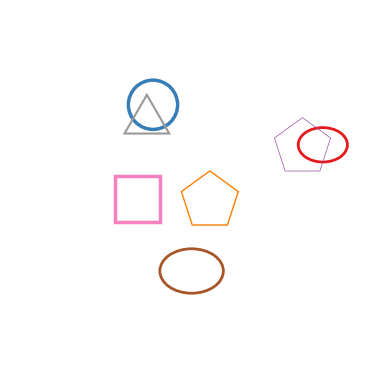[{"shape": "oval", "thickness": 2, "radius": 0.32, "center": [0.838, 0.624]}, {"shape": "circle", "thickness": 2.5, "radius": 0.32, "center": [0.397, 0.728]}, {"shape": "pentagon", "thickness": 0.5, "radius": 0.38, "center": [0.786, 0.618]}, {"shape": "pentagon", "thickness": 1, "radius": 0.39, "center": [0.545, 0.478]}, {"shape": "oval", "thickness": 2, "radius": 0.41, "center": [0.498, 0.296]}, {"shape": "square", "thickness": 2.5, "radius": 0.29, "center": [0.357, 0.483]}, {"shape": "triangle", "thickness": 1.5, "radius": 0.34, "center": [0.381, 0.687]}]